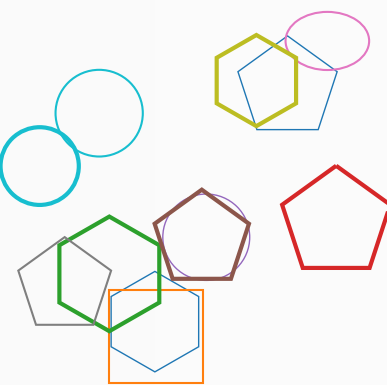[{"shape": "hexagon", "thickness": 1, "radius": 0.65, "center": [0.4, 0.165]}, {"shape": "pentagon", "thickness": 1, "radius": 0.67, "center": [0.742, 0.772]}, {"shape": "square", "thickness": 1.5, "radius": 0.61, "center": [0.403, 0.126]}, {"shape": "hexagon", "thickness": 3, "radius": 0.74, "center": [0.282, 0.289]}, {"shape": "pentagon", "thickness": 3, "radius": 0.73, "center": [0.868, 0.423]}, {"shape": "circle", "thickness": 1, "radius": 0.56, "center": [0.532, 0.384]}, {"shape": "pentagon", "thickness": 3, "radius": 0.64, "center": [0.521, 0.379]}, {"shape": "oval", "thickness": 1.5, "radius": 0.54, "center": [0.845, 0.894]}, {"shape": "pentagon", "thickness": 1.5, "radius": 0.63, "center": [0.167, 0.258]}, {"shape": "hexagon", "thickness": 3, "radius": 0.59, "center": [0.662, 0.791]}, {"shape": "circle", "thickness": 1.5, "radius": 0.56, "center": [0.256, 0.706]}, {"shape": "circle", "thickness": 3, "radius": 0.5, "center": [0.102, 0.569]}]